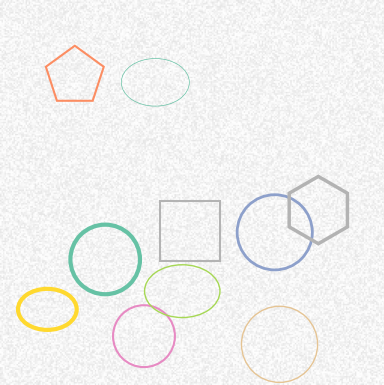[{"shape": "oval", "thickness": 0.5, "radius": 0.44, "center": [0.403, 0.786]}, {"shape": "circle", "thickness": 3, "radius": 0.45, "center": [0.273, 0.326]}, {"shape": "pentagon", "thickness": 1.5, "radius": 0.4, "center": [0.194, 0.802]}, {"shape": "circle", "thickness": 2, "radius": 0.49, "center": [0.714, 0.397]}, {"shape": "circle", "thickness": 1.5, "radius": 0.4, "center": [0.374, 0.127]}, {"shape": "oval", "thickness": 1, "radius": 0.49, "center": [0.473, 0.244]}, {"shape": "oval", "thickness": 3, "radius": 0.38, "center": [0.123, 0.196]}, {"shape": "circle", "thickness": 1, "radius": 0.49, "center": [0.726, 0.106]}, {"shape": "square", "thickness": 1.5, "radius": 0.39, "center": [0.493, 0.4]}, {"shape": "hexagon", "thickness": 2.5, "radius": 0.44, "center": [0.827, 0.454]}]